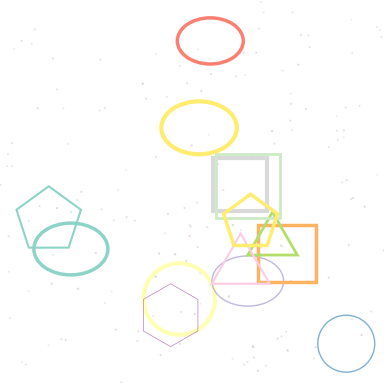[{"shape": "pentagon", "thickness": 1.5, "radius": 0.44, "center": [0.127, 0.428]}, {"shape": "oval", "thickness": 2.5, "radius": 0.48, "center": [0.184, 0.353]}, {"shape": "circle", "thickness": 3, "radius": 0.46, "center": [0.466, 0.223]}, {"shape": "oval", "thickness": 1, "radius": 0.47, "center": [0.643, 0.27]}, {"shape": "oval", "thickness": 2.5, "radius": 0.43, "center": [0.546, 0.894]}, {"shape": "circle", "thickness": 1, "radius": 0.37, "center": [0.899, 0.107]}, {"shape": "square", "thickness": 2.5, "radius": 0.37, "center": [0.746, 0.341]}, {"shape": "triangle", "thickness": 2, "radius": 0.37, "center": [0.708, 0.375]}, {"shape": "triangle", "thickness": 1.5, "radius": 0.43, "center": [0.625, 0.306]}, {"shape": "square", "thickness": 3, "radius": 0.35, "center": [0.623, 0.521]}, {"shape": "hexagon", "thickness": 0.5, "radius": 0.41, "center": [0.443, 0.181]}, {"shape": "square", "thickness": 2, "radius": 0.41, "center": [0.645, 0.517]}, {"shape": "oval", "thickness": 3, "radius": 0.49, "center": [0.517, 0.668]}, {"shape": "pentagon", "thickness": 2.5, "radius": 0.37, "center": [0.651, 0.422]}]